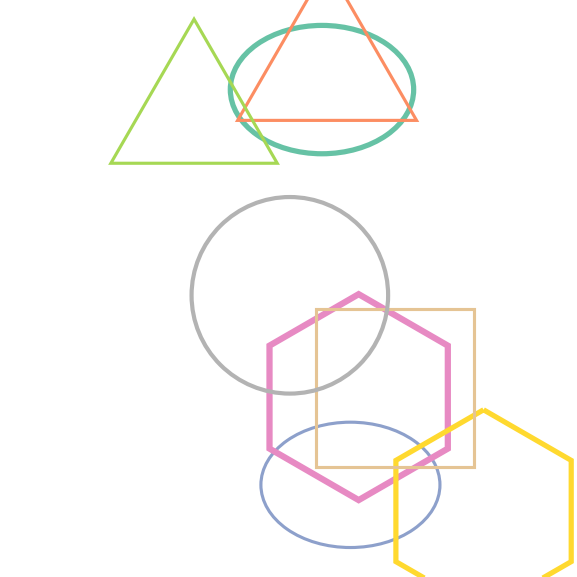[{"shape": "oval", "thickness": 2.5, "radius": 0.79, "center": [0.558, 0.844]}, {"shape": "triangle", "thickness": 1.5, "radius": 0.89, "center": [0.566, 0.88]}, {"shape": "oval", "thickness": 1.5, "radius": 0.78, "center": [0.607, 0.16]}, {"shape": "hexagon", "thickness": 3, "radius": 0.89, "center": [0.621, 0.311]}, {"shape": "triangle", "thickness": 1.5, "radius": 0.83, "center": [0.336, 0.8]}, {"shape": "hexagon", "thickness": 2.5, "radius": 0.88, "center": [0.837, 0.114]}, {"shape": "square", "thickness": 1.5, "radius": 0.69, "center": [0.684, 0.328]}, {"shape": "circle", "thickness": 2, "radius": 0.85, "center": [0.502, 0.488]}]